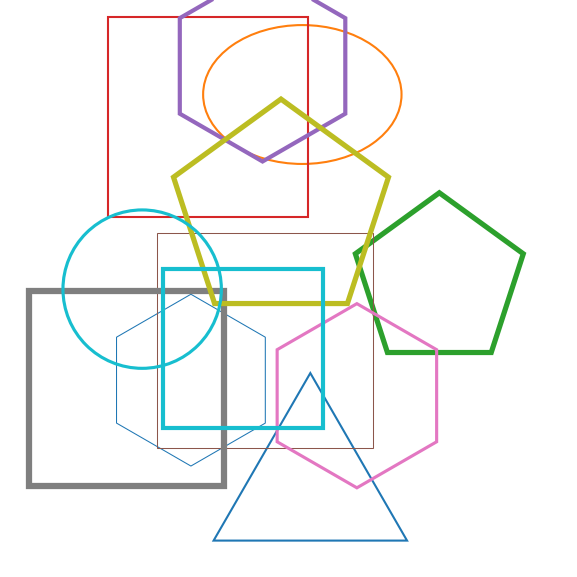[{"shape": "hexagon", "thickness": 0.5, "radius": 0.74, "center": [0.331, 0.341]}, {"shape": "triangle", "thickness": 1, "radius": 0.97, "center": [0.537, 0.16]}, {"shape": "oval", "thickness": 1, "radius": 0.86, "center": [0.524, 0.835]}, {"shape": "pentagon", "thickness": 2.5, "radius": 0.76, "center": [0.761, 0.512]}, {"shape": "square", "thickness": 1, "radius": 0.87, "center": [0.36, 0.796]}, {"shape": "hexagon", "thickness": 2, "radius": 0.83, "center": [0.455, 0.885]}, {"shape": "square", "thickness": 0.5, "radius": 0.93, "center": [0.458, 0.41]}, {"shape": "hexagon", "thickness": 1.5, "radius": 0.8, "center": [0.618, 0.314]}, {"shape": "square", "thickness": 3, "radius": 0.84, "center": [0.219, 0.326]}, {"shape": "pentagon", "thickness": 2.5, "radius": 0.98, "center": [0.487, 0.632]}, {"shape": "square", "thickness": 2, "radius": 0.69, "center": [0.421, 0.396]}, {"shape": "circle", "thickness": 1.5, "radius": 0.69, "center": [0.246, 0.498]}]